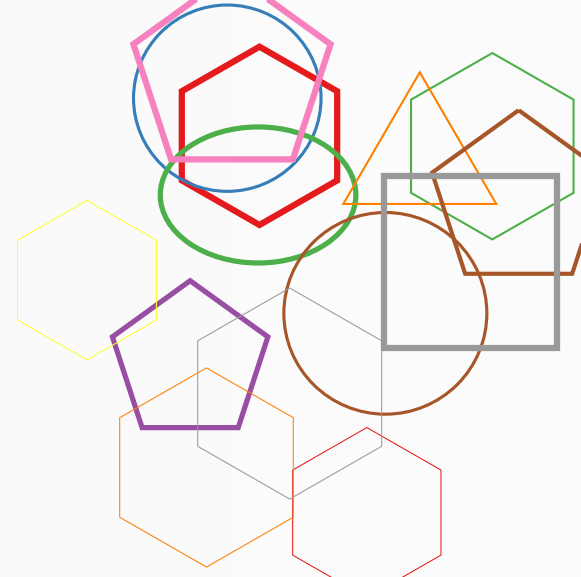[{"shape": "hexagon", "thickness": 0.5, "radius": 0.74, "center": [0.631, 0.112]}, {"shape": "hexagon", "thickness": 3, "radius": 0.77, "center": [0.446, 0.764]}, {"shape": "circle", "thickness": 1.5, "radius": 0.81, "center": [0.391, 0.829]}, {"shape": "hexagon", "thickness": 1, "radius": 0.81, "center": [0.847, 0.746]}, {"shape": "oval", "thickness": 2.5, "radius": 0.84, "center": [0.444, 0.662]}, {"shape": "pentagon", "thickness": 2.5, "radius": 0.7, "center": [0.327, 0.372]}, {"shape": "hexagon", "thickness": 0.5, "radius": 0.86, "center": [0.355, 0.19]}, {"shape": "triangle", "thickness": 1, "radius": 0.76, "center": [0.722, 0.722]}, {"shape": "hexagon", "thickness": 0.5, "radius": 0.69, "center": [0.15, 0.514]}, {"shape": "pentagon", "thickness": 2, "radius": 0.78, "center": [0.892, 0.652]}, {"shape": "circle", "thickness": 1.5, "radius": 0.87, "center": [0.663, 0.457]}, {"shape": "pentagon", "thickness": 3, "radius": 0.89, "center": [0.399, 0.867]}, {"shape": "hexagon", "thickness": 0.5, "radius": 0.91, "center": [0.498, 0.318]}, {"shape": "square", "thickness": 3, "radius": 0.74, "center": [0.81, 0.545]}]